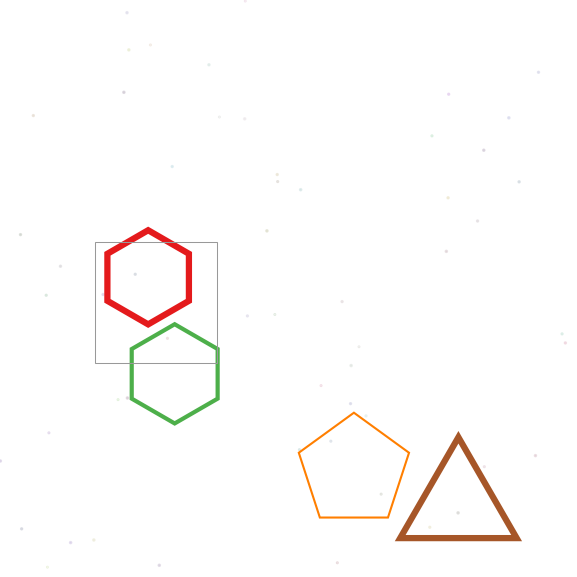[{"shape": "hexagon", "thickness": 3, "radius": 0.41, "center": [0.257, 0.519]}, {"shape": "hexagon", "thickness": 2, "radius": 0.43, "center": [0.302, 0.352]}, {"shape": "pentagon", "thickness": 1, "radius": 0.5, "center": [0.613, 0.184]}, {"shape": "triangle", "thickness": 3, "radius": 0.58, "center": [0.794, 0.126]}, {"shape": "square", "thickness": 0.5, "radius": 0.53, "center": [0.27, 0.476]}]